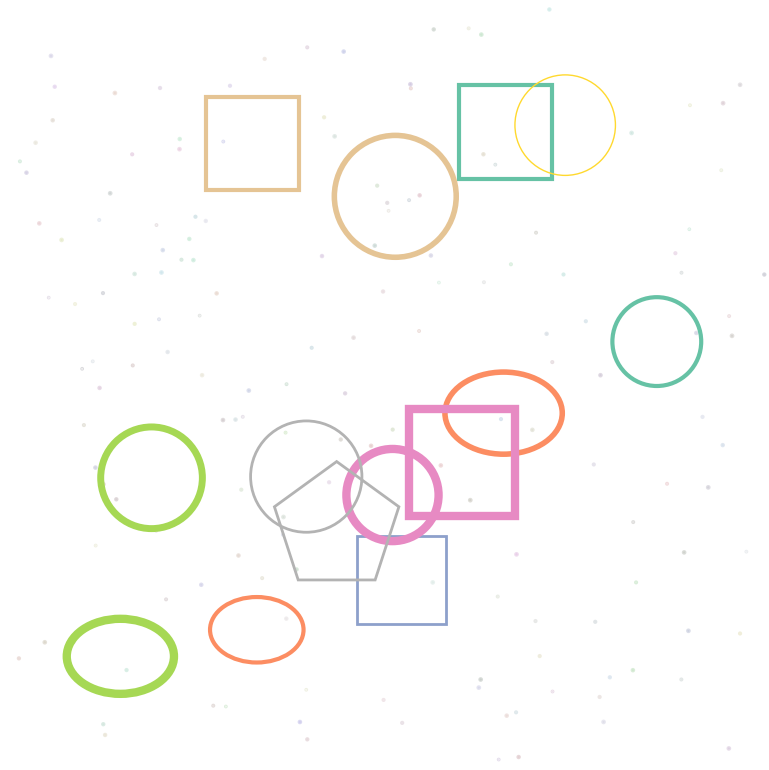[{"shape": "square", "thickness": 1.5, "radius": 0.3, "center": [0.657, 0.829]}, {"shape": "circle", "thickness": 1.5, "radius": 0.29, "center": [0.853, 0.556]}, {"shape": "oval", "thickness": 2, "radius": 0.38, "center": [0.654, 0.463]}, {"shape": "oval", "thickness": 1.5, "radius": 0.3, "center": [0.333, 0.182]}, {"shape": "square", "thickness": 1, "radius": 0.29, "center": [0.521, 0.247]}, {"shape": "square", "thickness": 3, "radius": 0.34, "center": [0.6, 0.399]}, {"shape": "circle", "thickness": 3, "radius": 0.3, "center": [0.51, 0.357]}, {"shape": "circle", "thickness": 2.5, "radius": 0.33, "center": [0.197, 0.379]}, {"shape": "oval", "thickness": 3, "radius": 0.35, "center": [0.156, 0.148]}, {"shape": "circle", "thickness": 0.5, "radius": 0.33, "center": [0.734, 0.837]}, {"shape": "circle", "thickness": 2, "radius": 0.4, "center": [0.513, 0.745]}, {"shape": "square", "thickness": 1.5, "radius": 0.3, "center": [0.328, 0.814]}, {"shape": "pentagon", "thickness": 1, "radius": 0.42, "center": [0.437, 0.316]}, {"shape": "circle", "thickness": 1, "radius": 0.36, "center": [0.398, 0.381]}]